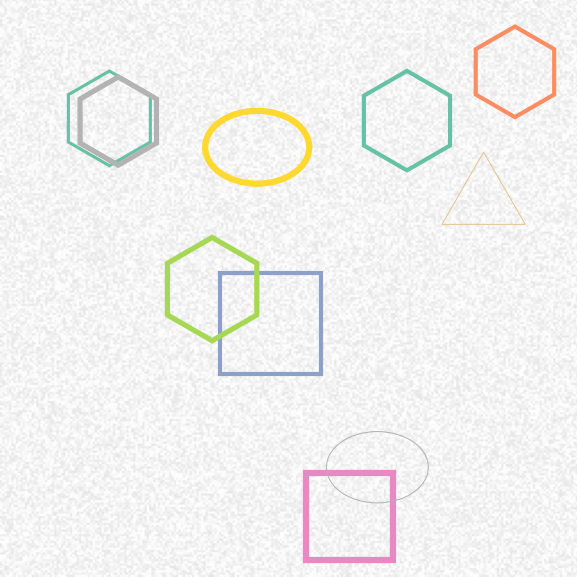[{"shape": "hexagon", "thickness": 2, "radius": 0.43, "center": [0.705, 0.79]}, {"shape": "hexagon", "thickness": 1.5, "radius": 0.41, "center": [0.189, 0.794]}, {"shape": "hexagon", "thickness": 2, "radius": 0.39, "center": [0.892, 0.875]}, {"shape": "square", "thickness": 2, "radius": 0.43, "center": [0.468, 0.439]}, {"shape": "square", "thickness": 3, "radius": 0.38, "center": [0.605, 0.104]}, {"shape": "hexagon", "thickness": 2.5, "radius": 0.45, "center": [0.367, 0.499]}, {"shape": "oval", "thickness": 3, "radius": 0.45, "center": [0.445, 0.744]}, {"shape": "triangle", "thickness": 0.5, "radius": 0.42, "center": [0.837, 0.652]}, {"shape": "hexagon", "thickness": 2.5, "radius": 0.38, "center": [0.205, 0.79]}, {"shape": "oval", "thickness": 0.5, "radius": 0.44, "center": [0.654, 0.19]}]